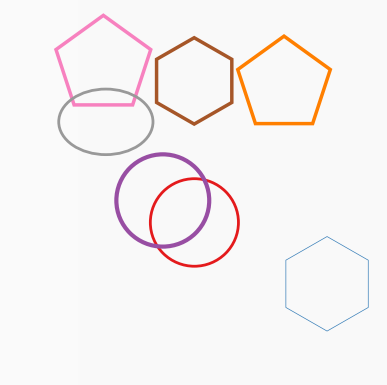[{"shape": "circle", "thickness": 2, "radius": 0.57, "center": [0.502, 0.422]}, {"shape": "hexagon", "thickness": 0.5, "radius": 0.61, "center": [0.844, 0.263]}, {"shape": "circle", "thickness": 3, "radius": 0.6, "center": [0.42, 0.479]}, {"shape": "pentagon", "thickness": 2.5, "radius": 0.63, "center": [0.733, 0.781]}, {"shape": "hexagon", "thickness": 2.5, "radius": 0.56, "center": [0.501, 0.79]}, {"shape": "pentagon", "thickness": 2.5, "radius": 0.64, "center": [0.267, 0.832]}, {"shape": "oval", "thickness": 2, "radius": 0.61, "center": [0.273, 0.683]}]